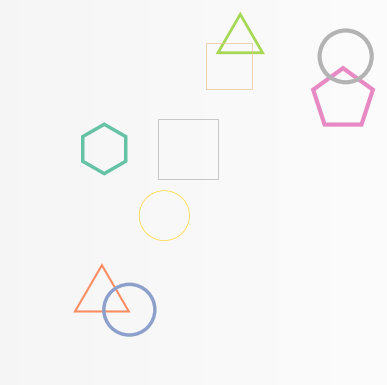[{"shape": "hexagon", "thickness": 2.5, "radius": 0.32, "center": [0.269, 0.613]}, {"shape": "triangle", "thickness": 1.5, "radius": 0.4, "center": [0.263, 0.231]}, {"shape": "circle", "thickness": 2.5, "radius": 0.33, "center": [0.334, 0.196]}, {"shape": "pentagon", "thickness": 3, "radius": 0.41, "center": [0.885, 0.742]}, {"shape": "triangle", "thickness": 2, "radius": 0.33, "center": [0.62, 0.896]}, {"shape": "circle", "thickness": 0.5, "radius": 0.32, "center": [0.424, 0.44]}, {"shape": "square", "thickness": 0.5, "radius": 0.3, "center": [0.592, 0.829]}, {"shape": "circle", "thickness": 3, "radius": 0.34, "center": [0.892, 0.854]}, {"shape": "square", "thickness": 0.5, "radius": 0.39, "center": [0.485, 0.614]}]